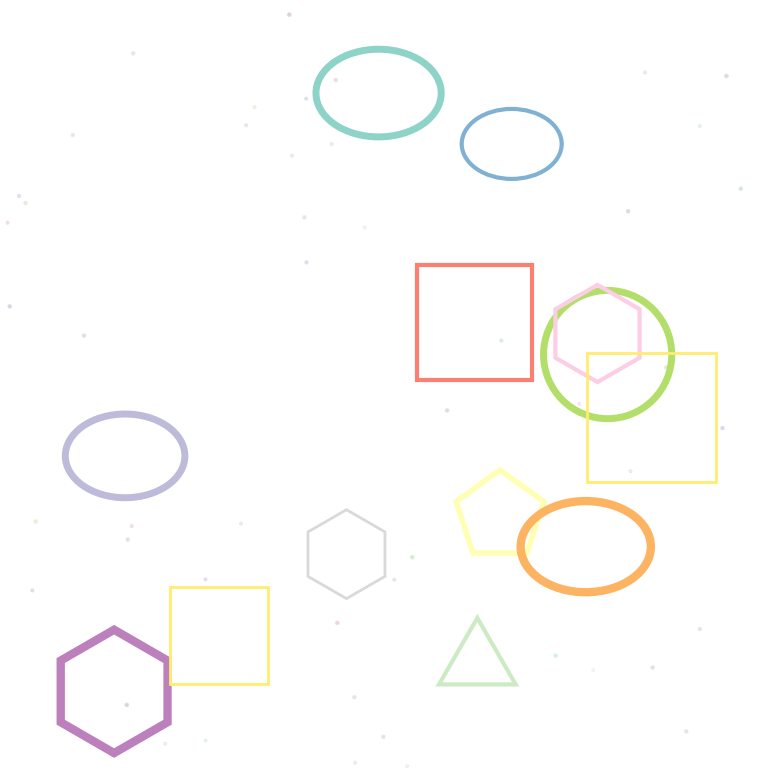[{"shape": "oval", "thickness": 2.5, "radius": 0.41, "center": [0.492, 0.879]}, {"shape": "pentagon", "thickness": 2, "radius": 0.3, "center": [0.649, 0.33]}, {"shape": "oval", "thickness": 2.5, "radius": 0.39, "center": [0.162, 0.408]}, {"shape": "square", "thickness": 1.5, "radius": 0.37, "center": [0.616, 0.581]}, {"shape": "oval", "thickness": 1.5, "radius": 0.32, "center": [0.665, 0.813]}, {"shape": "oval", "thickness": 3, "radius": 0.42, "center": [0.761, 0.29]}, {"shape": "circle", "thickness": 2.5, "radius": 0.42, "center": [0.789, 0.54]}, {"shape": "hexagon", "thickness": 1.5, "radius": 0.32, "center": [0.776, 0.567]}, {"shape": "hexagon", "thickness": 1, "radius": 0.29, "center": [0.45, 0.28]}, {"shape": "hexagon", "thickness": 3, "radius": 0.4, "center": [0.148, 0.102]}, {"shape": "triangle", "thickness": 1.5, "radius": 0.29, "center": [0.62, 0.14]}, {"shape": "square", "thickness": 1, "radius": 0.42, "center": [0.846, 0.458]}, {"shape": "square", "thickness": 1, "radius": 0.32, "center": [0.284, 0.175]}]